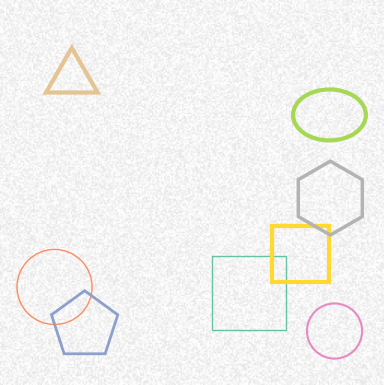[{"shape": "square", "thickness": 1, "radius": 0.48, "center": [0.647, 0.238]}, {"shape": "circle", "thickness": 1, "radius": 0.49, "center": [0.142, 0.255]}, {"shape": "pentagon", "thickness": 2, "radius": 0.45, "center": [0.22, 0.154]}, {"shape": "circle", "thickness": 1.5, "radius": 0.36, "center": [0.869, 0.14]}, {"shape": "oval", "thickness": 3, "radius": 0.47, "center": [0.856, 0.701]}, {"shape": "square", "thickness": 3, "radius": 0.37, "center": [0.781, 0.34]}, {"shape": "triangle", "thickness": 3, "radius": 0.39, "center": [0.186, 0.798]}, {"shape": "hexagon", "thickness": 2.5, "radius": 0.48, "center": [0.858, 0.485]}]